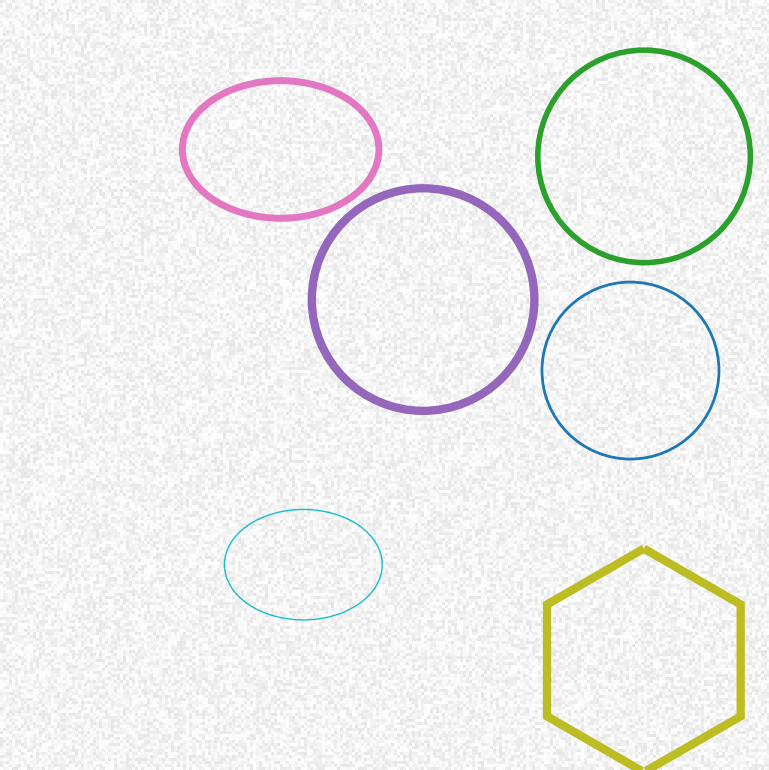[{"shape": "circle", "thickness": 1, "radius": 0.57, "center": [0.819, 0.519]}, {"shape": "circle", "thickness": 2, "radius": 0.69, "center": [0.836, 0.797]}, {"shape": "circle", "thickness": 3, "radius": 0.72, "center": [0.549, 0.611]}, {"shape": "oval", "thickness": 2.5, "radius": 0.64, "center": [0.364, 0.806]}, {"shape": "hexagon", "thickness": 3, "radius": 0.73, "center": [0.836, 0.142]}, {"shape": "oval", "thickness": 0.5, "radius": 0.51, "center": [0.394, 0.267]}]